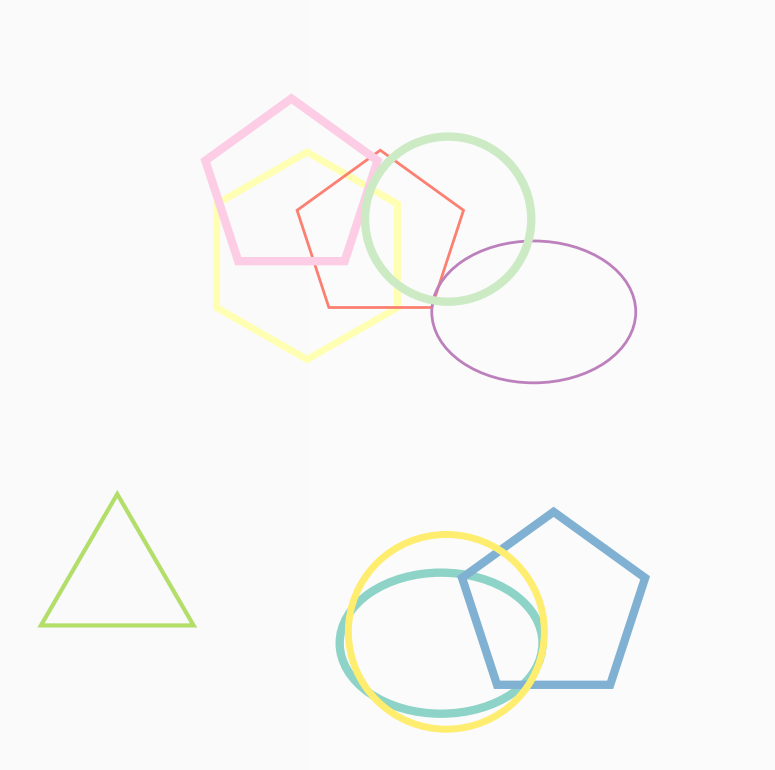[{"shape": "oval", "thickness": 3, "radius": 0.65, "center": [0.569, 0.165]}, {"shape": "hexagon", "thickness": 2.5, "radius": 0.67, "center": [0.396, 0.668]}, {"shape": "pentagon", "thickness": 1, "radius": 0.56, "center": [0.491, 0.692]}, {"shape": "pentagon", "thickness": 3, "radius": 0.62, "center": [0.714, 0.211]}, {"shape": "triangle", "thickness": 1.5, "radius": 0.57, "center": [0.151, 0.245]}, {"shape": "pentagon", "thickness": 3, "radius": 0.58, "center": [0.376, 0.755]}, {"shape": "oval", "thickness": 1, "radius": 0.66, "center": [0.689, 0.595]}, {"shape": "circle", "thickness": 3, "radius": 0.54, "center": [0.578, 0.715]}, {"shape": "circle", "thickness": 2.5, "radius": 0.63, "center": [0.576, 0.179]}]